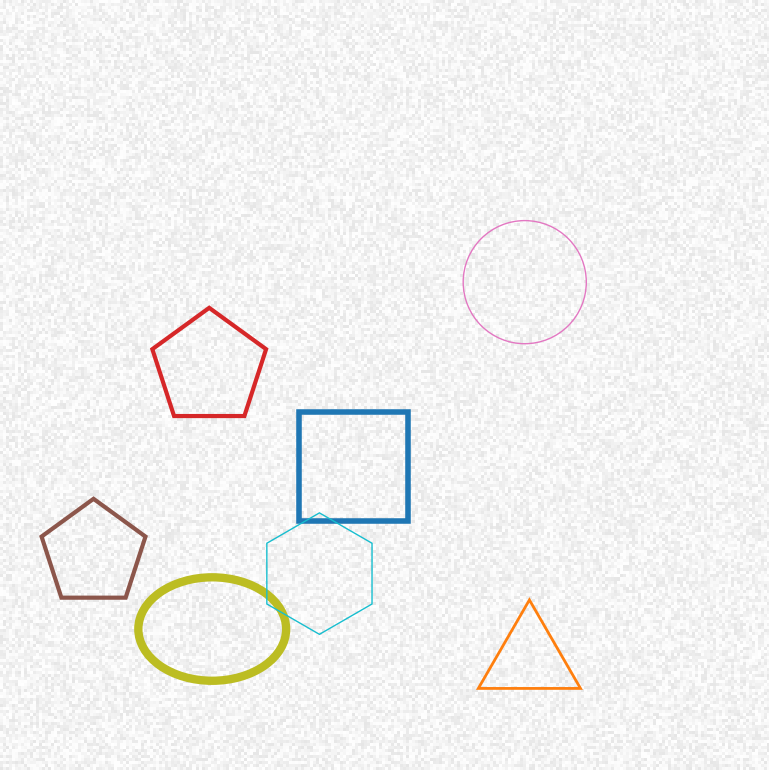[{"shape": "square", "thickness": 2, "radius": 0.35, "center": [0.46, 0.394]}, {"shape": "triangle", "thickness": 1, "radius": 0.38, "center": [0.688, 0.144]}, {"shape": "pentagon", "thickness": 1.5, "radius": 0.39, "center": [0.272, 0.523]}, {"shape": "pentagon", "thickness": 1.5, "radius": 0.35, "center": [0.121, 0.281]}, {"shape": "circle", "thickness": 0.5, "radius": 0.4, "center": [0.681, 0.634]}, {"shape": "oval", "thickness": 3, "radius": 0.48, "center": [0.276, 0.183]}, {"shape": "hexagon", "thickness": 0.5, "radius": 0.39, "center": [0.415, 0.255]}]